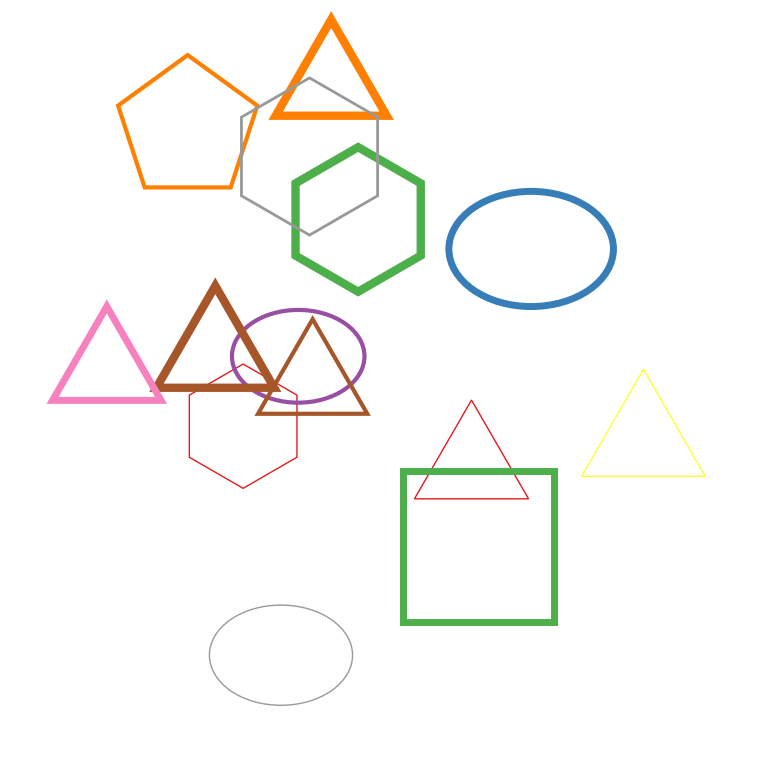[{"shape": "triangle", "thickness": 0.5, "radius": 0.43, "center": [0.612, 0.395]}, {"shape": "hexagon", "thickness": 0.5, "radius": 0.4, "center": [0.316, 0.447]}, {"shape": "oval", "thickness": 2.5, "radius": 0.53, "center": [0.69, 0.677]}, {"shape": "square", "thickness": 2.5, "radius": 0.49, "center": [0.621, 0.29]}, {"shape": "hexagon", "thickness": 3, "radius": 0.47, "center": [0.465, 0.715]}, {"shape": "oval", "thickness": 1.5, "radius": 0.43, "center": [0.387, 0.537]}, {"shape": "pentagon", "thickness": 1.5, "radius": 0.48, "center": [0.244, 0.833]}, {"shape": "triangle", "thickness": 3, "radius": 0.42, "center": [0.43, 0.891]}, {"shape": "triangle", "thickness": 0.5, "radius": 0.46, "center": [0.836, 0.428]}, {"shape": "triangle", "thickness": 3, "radius": 0.44, "center": [0.28, 0.541]}, {"shape": "triangle", "thickness": 1.5, "radius": 0.41, "center": [0.406, 0.504]}, {"shape": "triangle", "thickness": 2.5, "radius": 0.41, "center": [0.139, 0.521]}, {"shape": "oval", "thickness": 0.5, "radius": 0.46, "center": [0.365, 0.149]}, {"shape": "hexagon", "thickness": 1, "radius": 0.51, "center": [0.402, 0.797]}]